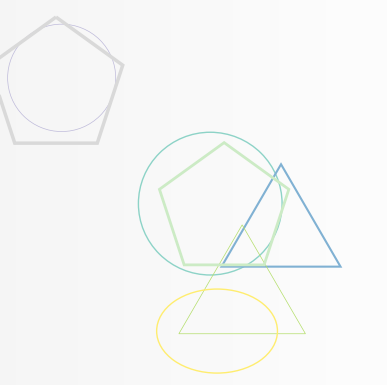[{"shape": "circle", "thickness": 1, "radius": 0.93, "center": [0.543, 0.471]}, {"shape": "circle", "thickness": 0.5, "radius": 0.7, "center": [0.159, 0.798]}, {"shape": "triangle", "thickness": 1.5, "radius": 0.89, "center": [0.725, 0.396]}, {"shape": "triangle", "thickness": 0.5, "radius": 0.94, "center": [0.625, 0.227]}, {"shape": "pentagon", "thickness": 2.5, "radius": 0.91, "center": [0.145, 0.775]}, {"shape": "pentagon", "thickness": 2, "radius": 0.88, "center": [0.578, 0.454]}, {"shape": "oval", "thickness": 1, "radius": 0.78, "center": [0.56, 0.14]}]